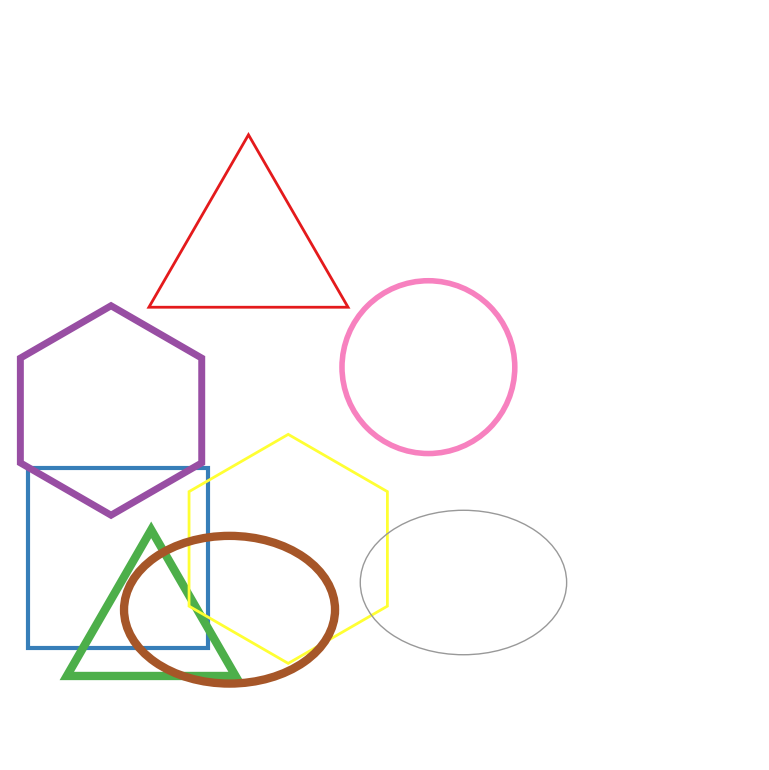[{"shape": "triangle", "thickness": 1, "radius": 0.75, "center": [0.323, 0.676]}, {"shape": "square", "thickness": 1.5, "radius": 0.59, "center": [0.153, 0.276]}, {"shape": "triangle", "thickness": 3, "radius": 0.63, "center": [0.196, 0.185]}, {"shape": "hexagon", "thickness": 2.5, "radius": 0.68, "center": [0.144, 0.467]}, {"shape": "hexagon", "thickness": 1, "radius": 0.74, "center": [0.374, 0.287]}, {"shape": "oval", "thickness": 3, "radius": 0.69, "center": [0.298, 0.208]}, {"shape": "circle", "thickness": 2, "radius": 0.56, "center": [0.556, 0.523]}, {"shape": "oval", "thickness": 0.5, "radius": 0.67, "center": [0.602, 0.243]}]